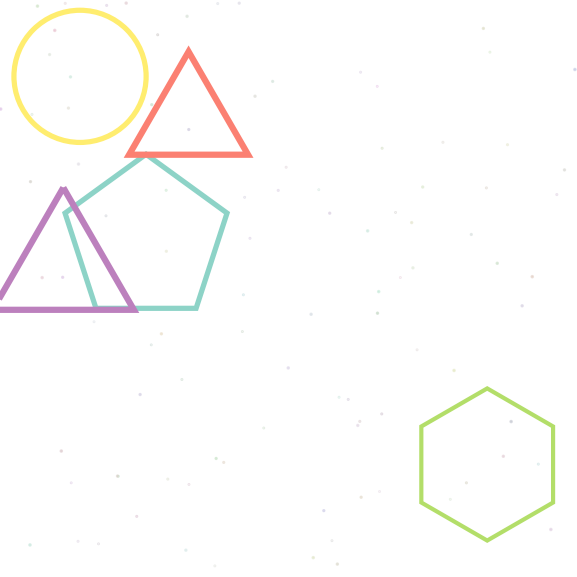[{"shape": "pentagon", "thickness": 2.5, "radius": 0.74, "center": [0.253, 0.585]}, {"shape": "triangle", "thickness": 3, "radius": 0.59, "center": [0.327, 0.791]}, {"shape": "hexagon", "thickness": 2, "radius": 0.66, "center": [0.844, 0.195]}, {"shape": "triangle", "thickness": 3, "radius": 0.71, "center": [0.11, 0.533]}, {"shape": "circle", "thickness": 2.5, "radius": 0.57, "center": [0.139, 0.867]}]